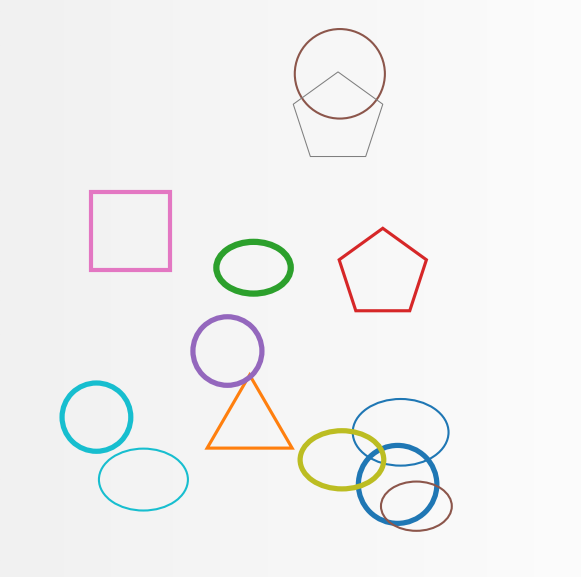[{"shape": "circle", "thickness": 2.5, "radius": 0.34, "center": [0.684, 0.16]}, {"shape": "oval", "thickness": 1, "radius": 0.41, "center": [0.689, 0.251]}, {"shape": "triangle", "thickness": 1.5, "radius": 0.42, "center": [0.429, 0.265]}, {"shape": "oval", "thickness": 3, "radius": 0.32, "center": [0.436, 0.536]}, {"shape": "pentagon", "thickness": 1.5, "radius": 0.39, "center": [0.659, 0.525]}, {"shape": "circle", "thickness": 2.5, "radius": 0.3, "center": [0.391, 0.391]}, {"shape": "oval", "thickness": 1, "radius": 0.3, "center": [0.716, 0.123]}, {"shape": "circle", "thickness": 1, "radius": 0.39, "center": [0.585, 0.871]}, {"shape": "square", "thickness": 2, "radius": 0.34, "center": [0.224, 0.599]}, {"shape": "pentagon", "thickness": 0.5, "radius": 0.4, "center": [0.582, 0.794]}, {"shape": "oval", "thickness": 2.5, "radius": 0.36, "center": [0.588, 0.203]}, {"shape": "circle", "thickness": 2.5, "radius": 0.3, "center": [0.166, 0.277]}, {"shape": "oval", "thickness": 1, "radius": 0.38, "center": [0.247, 0.169]}]